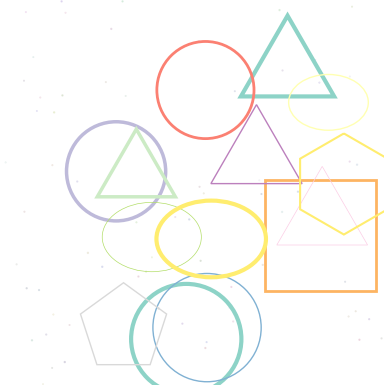[{"shape": "triangle", "thickness": 3, "radius": 0.7, "center": [0.747, 0.819]}, {"shape": "circle", "thickness": 3, "radius": 0.72, "center": [0.484, 0.119]}, {"shape": "oval", "thickness": 1, "radius": 0.52, "center": [0.853, 0.734]}, {"shape": "circle", "thickness": 2.5, "radius": 0.64, "center": [0.302, 0.555]}, {"shape": "circle", "thickness": 2, "radius": 0.63, "center": [0.534, 0.766]}, {"shape": "circle", "thickness": 1, "radius": 0.7, "center": [0.538, 0.149]}, {"shape": "square", "thickness": 2, "radius": 0.72, "center": [0.832, 0.388]}, {"shape": "oval", "thickness": 0.5, "radius": 0.64, "center": [0.394, 0.384]}, {"shape": "triangle", "thickness": 0.5, "radius": 0.68, "center": [0.837, 0.432]}, {"shape": "pentagon", "thickness": 1, "radius": 0.59, "center": [0.321, 0.148]}, {"shape": "triangle", "thickness": 1, "radius": 0.68, "center": [0.666, 0.591]}, {"shape": "triangle", "thickness": 2.5, "radius": 0.59, "center": [0.354, 0.547]}, {"shape": "hexagon", "thickness": 1.5, "radius": 0.66, "center": [0.893, 0.522]}, {"shape": "oval", "thickness": 3, "radius": 0.71, "center": [0.549, 0.379]}]